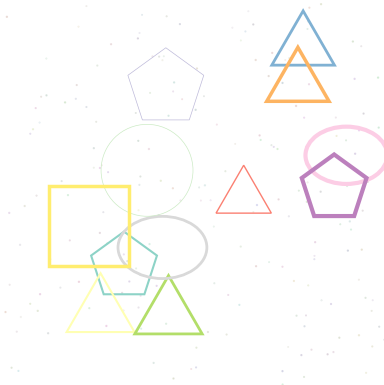[{"shape": "pentagon", "thickness": 1.5, "radius": 0.45, "center": [0.322, 0.308]}, {"shape": "triangle", "thickness": 1.5, "radius": 0.51, "center": [0.261, 0.188]}, {"shape": "pentagon", "thickness": 0.5, "radius": 0.52, "center": [0.431, 0.772]}, {"shape": "triangle", "thickness": 1, "radius": 0.41, "center": [0.633, 0.488]}, {"shape": "triangle", "thickness": 2, "radius": 0.47, "center": [0.787, 0.878]}, {"shape": "triangle", "thickness": 2.5, "radius": 0.47, "center": [0.774, 0.784]}, {"shape": "triangle", "thickness": 2, "radius": 0.51, "center": [0.438, 0.183]}, {"shape": "oval", "thickness": 3, "radius": 0.53, "center": [0.9, 0.597]}, {"shape": "oval", "thickness": 2, "radius": 0.58, "center": [0.422, 0.357]}, {"shape": "pentagon", "thickness": 3, "radius": 0.44, "center": [0.868, 0.51]}, {"shape": "circle", "thickness": 0.5, "radius": 0.6, "center": [0.382, 0.558]}, {"shape": "square", "thickness": 2.5, "radius": 0.52, "center": [0.23, 0.413]}]